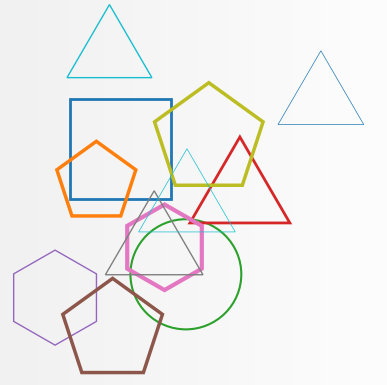[{"shape": "triangle", "thickness": 0.5, "radius": 0.64, "center": [0.828, 0.74]}, {"shape": "square", "thickness": 2, "radius": 0.65, "center": [0.31, 0.614]}, {"shape": "pentagon", "thickness": 2.5, "radius": 0.54, "center": [0.249, 0.526]}, {"shape": "circle", "thickness": 1.5, "radius": 0.72, "center": [0.48, 0.288]}, {"shape": "triangle", "thickness": 2, "radius": 0.74, "center": [0.619, 0.495]}, {"shape": "hexagon", "thickness": 1, "radius": 0.62, "center": [0.142, 0.227]}, {"shape": "pentagon", "thickness": 2.5, "radius": 0.68, "center": [0.291, 0.142]}, {"shape": "hexagon", "thickness": 3, "radius": 0.56, "center": [0.425, 0.358]}, {"shape": "triangle", "thickness": 1, "radius": 0.73, "center": [0.398, 0.359]}, {"shape": "pentagon", "thickness": 2.5, "radius": 0.74, "center": [0.539, 0.638]}, {"shape": "triangle", "thickness": 1, "radius": 0.63, "center": [0.282, 0.862]}, {"shape": "triangle", "thickness": 0.5, "radius": 0.72, "center": [0.482, 0.47]}]